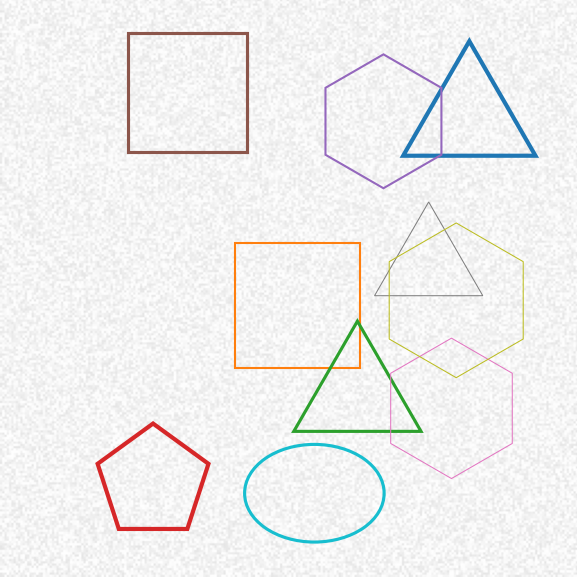[{"shape": "triangle", "thickness": 2, "radius": 0.66, "center": [0.813, 0.796]}, {"shape": "square", "thickness": 1, "radius": 0.54, "center": [0.515, 0.471]}, {"shape": "triangle", "thickness": 1.5, "radius": 0.64, "center": [0.619, 0.316]}, {"shape": "pentagon", "thickness": 2, "radius": 0.5, "center": [0.265, 0.165]}, {"shape": "hexagon", "thickness": 1, "radius": 0.58, "center": [0.664, 0.789]}, {"shape": "square", "thickness": 1.5, "radius": 0.52, "center": [0.325, 0.839]}, {"shape": "hexagon", "thickness": 0.5, "radius": 0.61, "center": [0.782, 0.292]}, {"shape": "triangle", "thickness": 0.5, "radius": 0.54, "center": [0.742, 0.541]}, {"shape": "hexagon", "thickness": 0.5, "radius": 0.67, "center": [0.79, 0.479]}, {"shape": "oval", "thickness": 1.5, "radius": 0.6, "center": [0.544, 0.145]}]